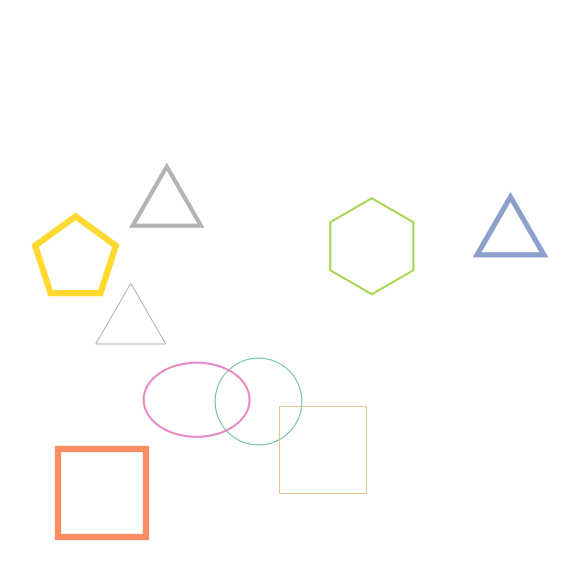[{"shape": "circle", "thickness": 0.5, "radius": 0.38, "center": [0.448, 0.304]}, {"shape": "square", "thickness": 3, "radius": 0.38, "center": [0.176, 0.146]}, {"shape": "triangle", "thickness": 2.5, "radius": 0.33, "center": [0.884, 0.591]}, {"shape": "oval", "thickness": 1, "radius": 0.46, "center": [0.34, 0.307]}, {"shape": "hexagon", "thickness": 1, "radius": 0.42, "center": [0.644, 0.573]}, {"shape": "pentagon", "thickness": 3, "radius": 0.37, "center": [0.131, 0.551]}, {"shape": "square", "thickness": 0.5, "radius": 0.38, "center": [0.558, 0.221]}, {"shape": "triangle", "thickness": 2, "radius": 0.34, "center": [0.289, 0.642]}, {"shape": "triangle", "thickness": 0.5, "radius": 0.35, "center": [0.226, 0.438]}]